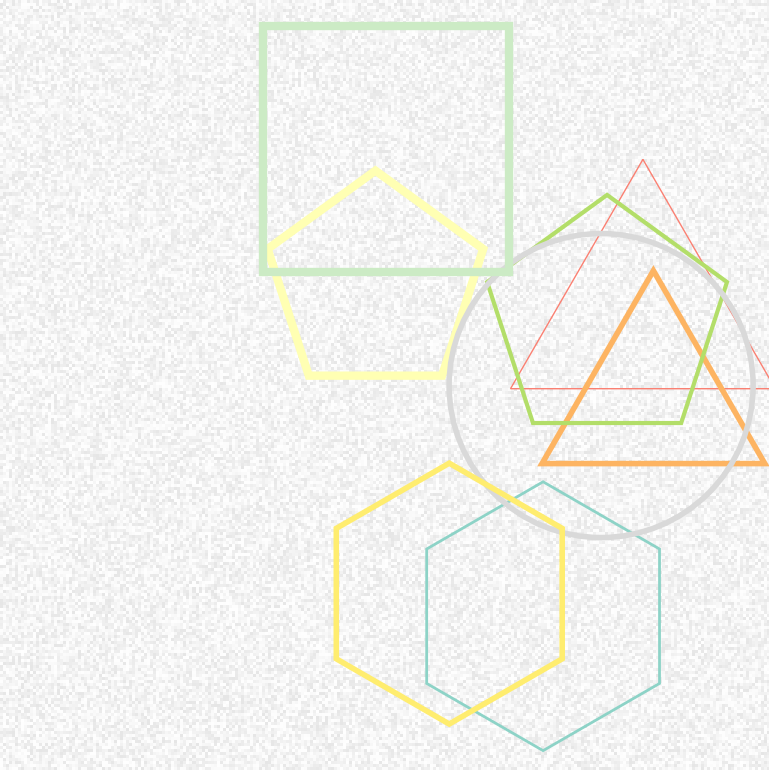[{"shape": "hexagon", "thickness": 1, "radius": 0.87, "center": [0.705, 0.2]}, {"shape": "pentagon", "thickness": 3, "radius": 0.74, "center": [0.488, 0.631]}, {"shape": "triangle", "thickness": 0.5, "radius": 0.99, "center": [0.835, 0.594]}, {"shape": "triangle", "thickness": 2, "radius": 0.84, "center": [0.849, 0.481]}, {"shape": "pentagon", "thickness": 1.5, "radius": 0.82, "center": [0.788, 0.583]}, {"shape": "circle", "thickness": 2, "radius": 0.99, "center": [0.781, 0.499]}, {"shape": "square", "thickness": 3, "radius": 0.8, "center": [0.502, 0.806]}, {"shape": "hexagon", "thickness": 2, "radius": 0.85, "center": [0.583, 0.229]}]